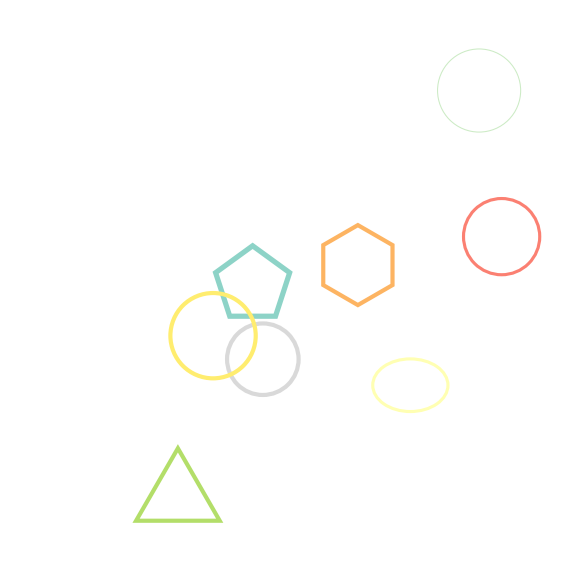[{"shape": "pentagon", "thickness": 2.5, "radius": 0.34, "center": [0.437, 0.506]}, {"shape": "oval", "thickness": 1.5, "radius": 0.33, "center": [0.711, 0.332]}, {"shape": "circle", "thickness": 1.5, "radius": 0.33, "center": [0.869, 0.589]}, {"shape": "hexagon", "thickness": 2, "radius": 0.35, "center": [0.62, 0.54]}, {"shape": "triangle", "thickness": 2, "radius": 0.42, "center": [0.308, 0.139]}, {"shape": "circle", "thickness": 2, "radius": 0.31, "center": [0.455, 0.377]}, {"shape": "circle", "thickness": 0.5, "radius": 0.36, "center": [0.83, 0.842]}, {"shape": "circle", "thickness": 2, "radius": 0.37, "center": [0.369, 0.418]}]